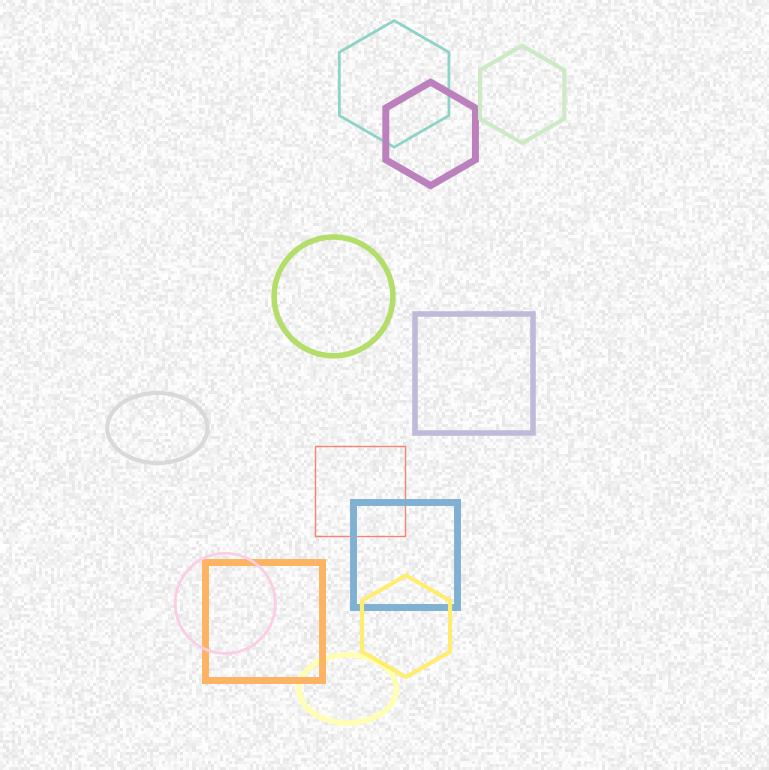[{"shape": "hexagon", "thickness": 1, "radius": 0.41, "center": [0.512, 0.891]}, {"shape": "oval", "thickness": 2, "radius": 0.32, "center": [0.452, 0.105]}, {"shape": "square", "thickness": 2, "radius": 0.38, "center": [0.615, 0.515]}, {"shape": "square", "thickness": 0.5, "radius": 0.29, "center": [0.467, 0.362]}, {"shape": "square", "thickness": 2.5, "radius": 0.34, "center": [0.526, 0.28]}, {"shape": "square", "thickness": 2.5, "radius": 0.38, "center": [0.342, 0.193]}, {"shape": "circle", "thickness": 2, "radius": 0.39, "center": [0.433, 0.615]}, {"shape": "circle", "thickness": 1, "radius": 0.33, "center": [0.293, 0.216]}, {"shape": "oval", "thickness": 1.5, "radius": 0.33, "center": [0.204, 0.444]}, {"shape": "hexagon", "thickness": 2.5, "radius": 0.34, "center": [0.559, 0.826]}, {"shape": "hexagon", "thickness": 1.5, "radius": 0.32, "center": [0.678, 0.877]}, {"shape": "hexagon", "thickness": 1.5, "radius": 0.33, "center": [0.527, 0.187]}]